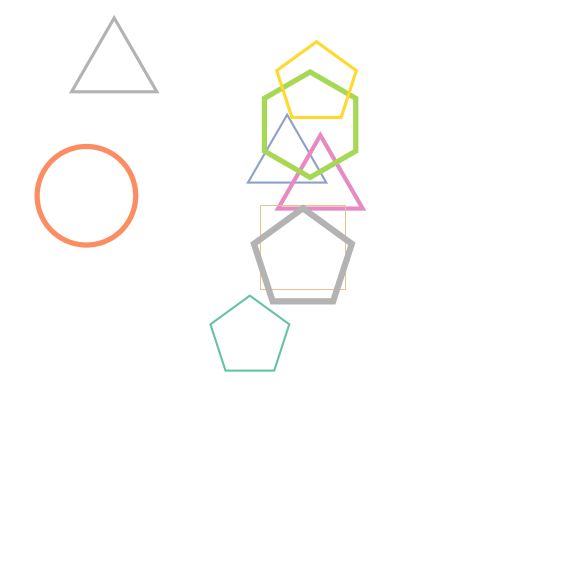[{"shape": "pentagon", "thickness": 1, "radius": 0.36, "center": [0.433, 0.415]}, {"shape": "circle", "thickness": 2.5, "radius": 0.43, "center": [0.15, 0.66]}, {"shape": "triangle", "thickness": 1, "radius": 0.39, "center": [0.497, 0.722]}, {"shape": "triangle", "thickness": 2, "radius": 0.42, "center": [0.555, 0.68]}, {"shape": "hexagon", "thickness": 2.5, "radius": 0.46, "center": [0.537, 0.783]}, {"shape": "pentagon", "thickness": 1.5, "radius": 0.36, "center": [0.548, 0.854]}, {"shape": "square", "thickness": 0.5, "radius": 0.36, "center": [0.524, 0.571]}, {"shape": "pentagon", "thickness": 3, "radius": 0.45, "center": [0.524, 0.549]}, {"shape": "triangle", "thickness": 1.5, "radius": 0.43, "center": [0.198, 0.883]}]